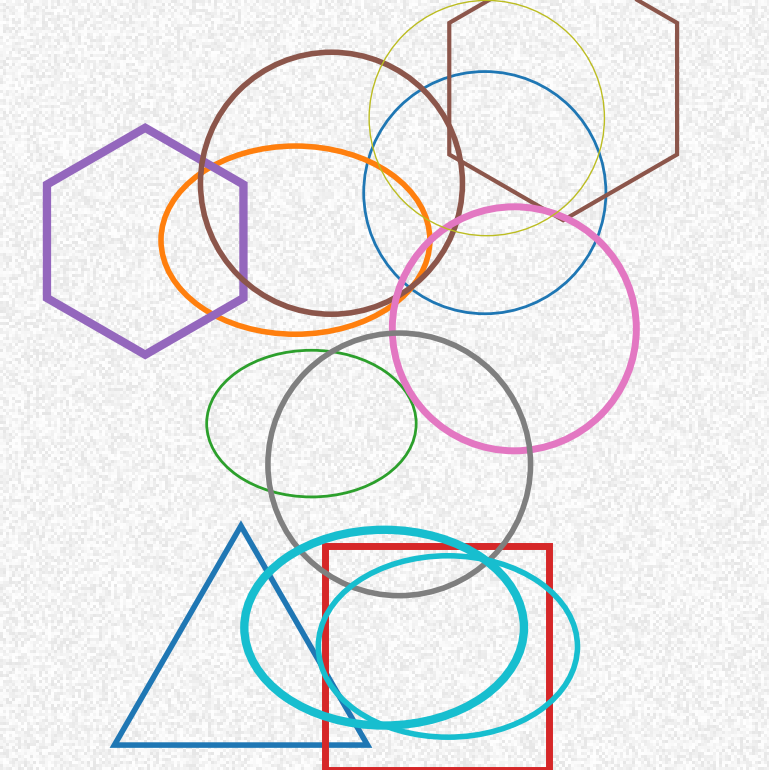[{"shape": "circle", "thickness": 1, "radius": 0.79, "center": [0.63, 0.75]}, {"shape": "triangle", "thickness": 2, "radius": 0.95, "center": [0.313, 0.127]}, {"shape": "oval", "thickness": 2, "radius": 0.87, "center": [0.384, 0.688]}, {"shape": "oval", "thickness": 1, "radius": 0.68, "center": [0.404, 0.45]}, {"shape": "square", "thickness": 2.5, "radius": 0.73, "center": [0.568, 0.145]}, {"shape": "hexagon", "thickness": 3, "radius": 0.74, "center": [0.189, 0.687]}, {"shape": "circle", "thickness": 2, "radius": 0.85, "center": [0.43, 0.762]}, {"shape": "hexagon", "thickness": 1.5, "radius": 0.85, "center": [0.731, 0.885]}, {"shape": "circle", "thickness": 2.5, "radius": 0.79, "center": [0.668, 0.573]}, {"shape": "circle", "thickness": 2, "radius": 0.85, "center": [0.518, 0.397]}, {"shape": "circle", "thickness": 0.5, "radius": 0.76, "center": [0.632, 0.847]}, {"shape": "oval", "thickness": 3, "radius": 0.91, "center": [0.499, 0.185]}, {"shape": "oval", "thickness": 2, "radius": 0.84, "center": [0.582, 0.16]}]